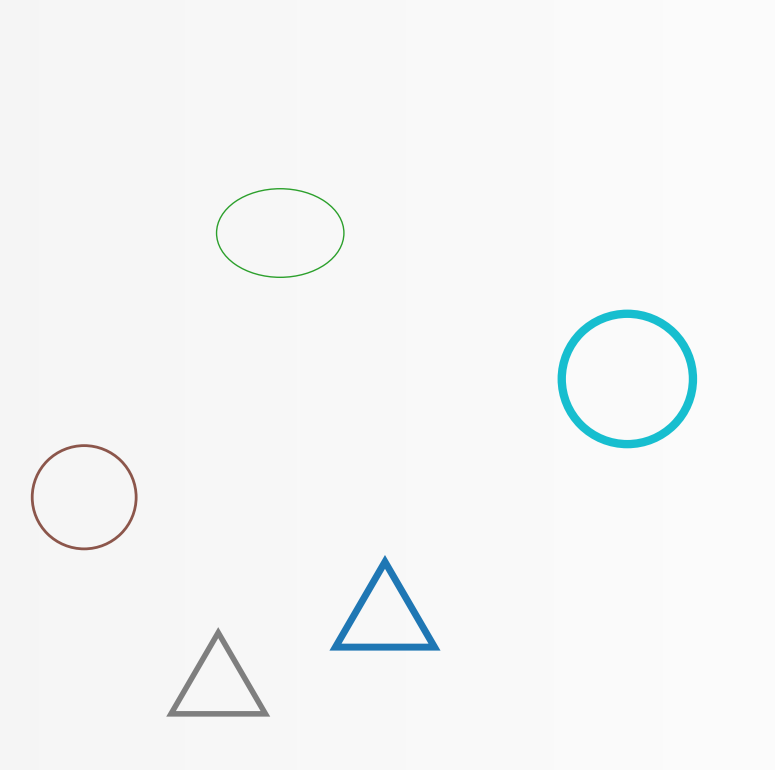[{"shape": "triangle", "thickness": 2.5, "radius": 0.37, "center": [0.497, 0.196]}, {"shape": "oval", "thickness": 0.5, "radius": 0.41, "center": [0.362, 0.697]}, {"shape": "circle", "thickness": 1, "radius": 0.34, "center": [0.109, 0.354]}, {"shape": "triangle", "thickness": 2, "radius": 0.35, "center": [0.282, 0.108]}, {"shape": "circle", "thickness": 3, "radius": 0.42, "center": [0.809, 0.508]}]